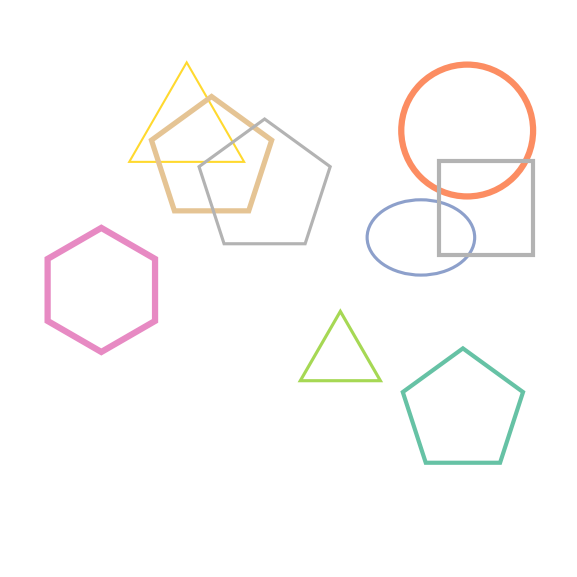[{"shape": "pentagon", "thickness": 2, "radius": 0.55, "center": [0.802, 0.286]}, {"shape": "circle", "thickness": 3, "radius": 0.57, "center": [0.809, 0.773]}, {"shape": "oval", "thickness": 1.5, "radius": 0.47, "center": [0.729, 0.588]}, {"shape": "hexagon", "thickness": 3, "radius": 0.54, "center": [0.175, 0.497]}, {"shape": "triangle", "thickness": 1.5, "radius": 0.4, "center": [0.589, 0.38]}, {"shape": "triangle", "thickness": 1, "radius": 0.57, "center": [0.323, 0.776]}, {"shape": "pentagon", "thickness": 2.5, "radius": 0.55, "center": [0.366, 0.723]}, {"shape": "pentagon", "thickness": 1.5, "radius": 0.6, "center": [0.458, 0.674]}, {"shape": "square", "thickness": 2, "radius": 0.41, "center": [0.841, 0.639]}]